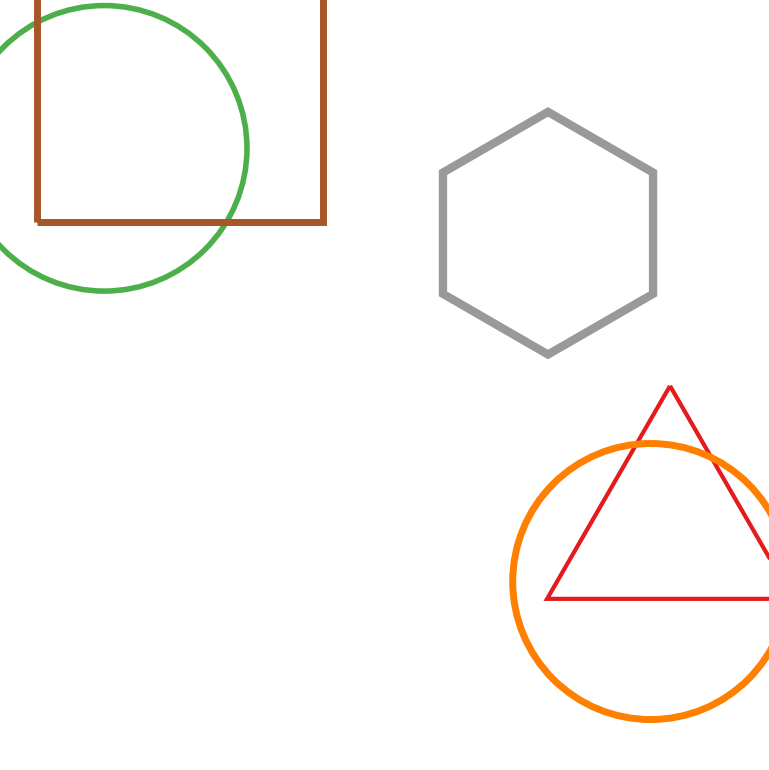[{"shape": "triangle", "thickness": 1.5, "radius": 0.92, "center": [0.87, 0.314]}, {"shape": "circle", "thickness": 2, "radius": 0.93, "center": [0.135, 0.807]}, {"shape": "circle", "thickness": 2.5, "radius": 0.9, "center": [0.845, 0.245]}, {"shape": "square", "thickness": 2.5, "radius": 0.93, "center": [0.234, 0.896]}, {"shape": "hexagon", "thickness": 3, "radius": 0.79, "center": [0.712, 0.697]}]